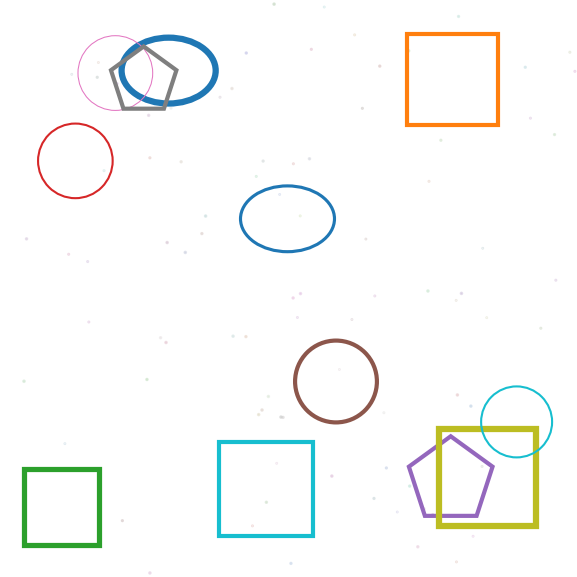[{"shape": "oval", "thickness": 3, "radius": 0.41, "center": [0.292, 0.877]}, {"shape": "oval", "thickness": 1.5, "radius": 0.41, "center": [0.498, 0.62]}, {"shape": "square", "thickness": 2, "radius": 0.4, "center": [0.784, 0.862]}, {"shape": "square", "thickness": 2.5, "radius": 0.33, "center": [0.106, 0.121]}, {"shape": "circle", "thickness": 1, "radius": 0.32, "center": [0.13, 0.721]}, {"shape": "pentagon", "thickness": 2, "radius": 0.38, "center": [0.78, 0.167]}, {"shape": "circle", "thickness": 2, "radius": 0.35, "center": [0.582, 0.339]}, {"shape": "circle", "thickness": 0.5, "radius": 0.32, "center": [0.2, 0.873]}, {"shape": "pentagon", "thickness": 2, "radius": 0.3, "center": [0.249, 0.859]}, {"shape": "square", "thickness": 3, "radius": 0.42, "center": [0.844, 0.172]}, {"shape": "circle", "thickness": 1, "radius": 0.31, "center": [0.895, 0.269]}, {"shape": "square", "thickness": 2, "radius": 0.41, "center": [0.461, 0.153]}]